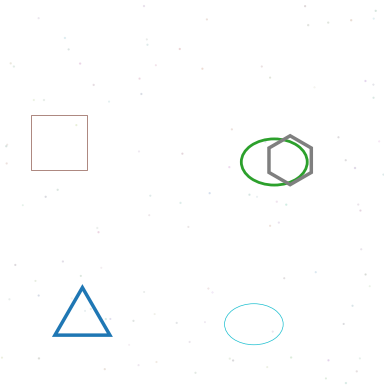[{"shape": "triangle", "thickness": 2.5, "radius": 0.41, "center": [0.214, 0.171]}, {"shape": "oval", "thickness": 2, "radius": 0.43, "center": [0.712, 0.579]}, {"shape": "square", "thickness": 0.5, "radius": 0.36, "center": [0.153, 0.63]}, {"shape": "hexagon", "thickness": 2.5, "radius": 0.32, "center": [0.754, 0.584]}, {"shape": "oval", "thickness": 0.5, "radius": 0.38, "center": [0.659, 0.158]}]